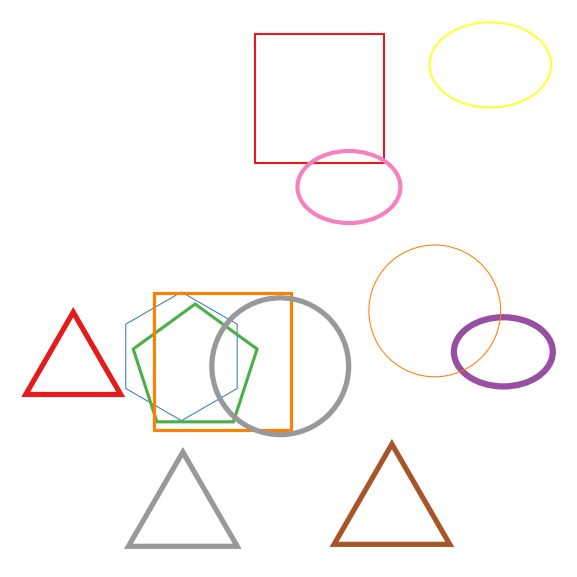[{"shape": "square", "thickness": 1, "radius": 0.56, "center": [0.553, 0.828]}, {"shape": "triangle", "thickness": 2.5, "radius": 0.47, "center": [0.127, 0.364]}, {"shape": "hexagon", "thickness": 0.5, "radius": 0.56, "center": [0.314, 0.382]}, {"shape": "pentagon", "thickness": 1.5, "radius": 0.56, "center": [0.338, 0.36]}, {"shape": "oval", "thickness": 3, "radius": 0.43, "center": [0.872, 0.39]}, {"shape": "circle", "thickness": 0.5, "radius": 0.57, "center": [0.753, 0.461]}, {"shape": "square", "thickness": 1.5, "radius": 0.59, "center": [0.385, 0.373]}, {"shape": "oval", "thickness": 1, "radius": 0.53, "center": [0.849, 0.887]}, {"shape": "triangle", "thickness": 2.5, "radius": 0.58, "center": [0.679, 0.114]}, {"shape": "oval", "thickness": 2, "radius": 0.45, "center": [0.604, 0.675]}, {"shape": "triangle", "thickness": 2.5, "radius": 0.54, "center": [0.317, 0.108]}, {"shape": "circle", "thickness": 2.5, "radius": 0.59, "center": [0.485, 0.365]}]